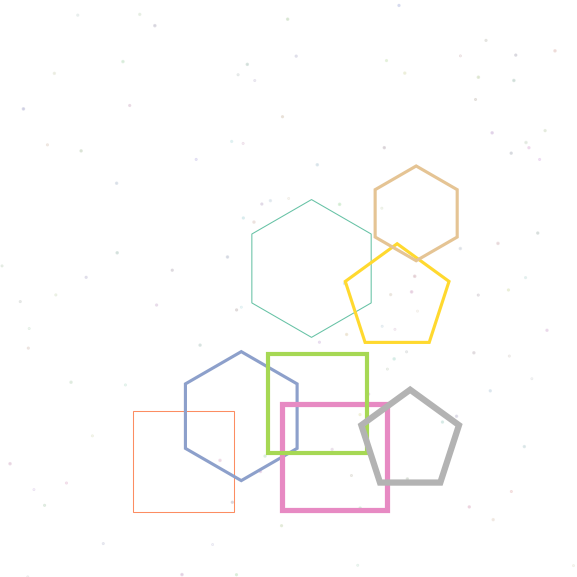[{"shape": "hexagon", "thickness": 0.5, "radius": 0.6, "center": [0.539, 0.534]}, {"shape": "square", "thickness": 0.5, "radius": 0.44, "center": [0.318, 0.2]}, {"shape": "hexagon", "thickness": 1.5, "radius": 0.56, "center": [0.418, 0.279]}, {"shape": "square", "thickness": 2.5, "radius": 0.46, "center": [0.579, 0.208]}, {"shape": "square", "thickness": 2, "radius": 0.43, "center": [0.55, 0.301]}, {"shape": "pentagon", "thickness": 1.5, "radius": 0.47, "center": [0.688, 0.483]}, {"shape": "hexagon", "thickness": 1.5, "radius": 0.41, "center": [0.721, 0.63]}, {"shape": "pentagon", "thickness": 3, "radius": 0.44, "center": [0.71, 0.235]}]